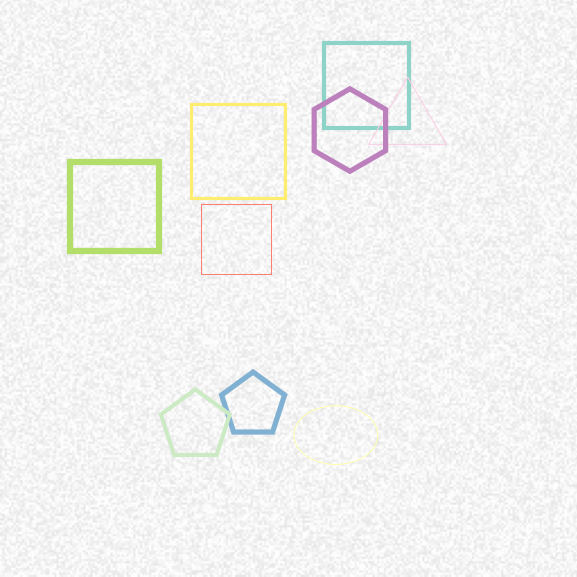[{"shape": "square", "thickness": 2, "radius": 0.37, "center": [0.634, 0.851]}, {"shape": "oval", "thickness": 0.5, "radius": 0.36, "center": [0.582, 0.246]}, {"shape": "square", "thickness": 0.5, "radius": 0.3, "center": [0.409, 0.586]}, {"shape": "pentagon", "thickness": 2.5, "radius": 0.29, "center": [0.438, 0.297]}, {"shape": "square", "thickness": 3, "radius": 0.38, "center": [0.198, 0.642]}, {"shape": "triangle", "thickness": 0.5, "radius": 0.39, "center": [0.706, 0.788]}, {"shape": "hexagon", "thickness": 2.5, "radius": 0.36, "center": [0.606, 0.774]}, {"shape": "pentagon", "thickness": 2, "radius": 0.31, "center": [0.338, 0.262]}, {"shape": "square", "thickness": 1.5, "radius": 0.41, "center": [0.412, 0.737]}]